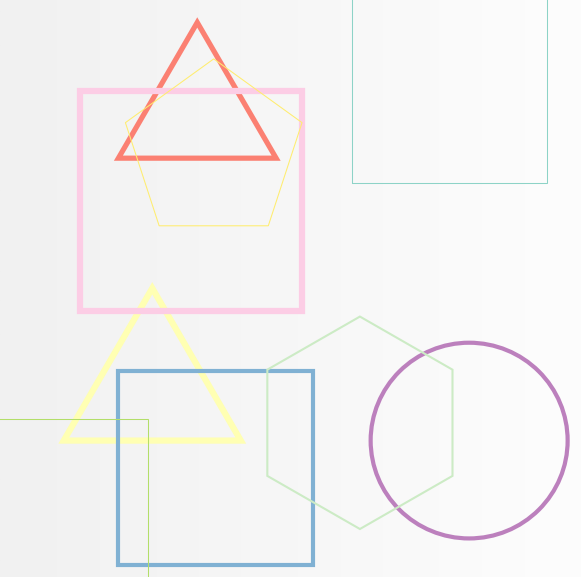[{"shape": "square", "thickness": 0.5, "radius": 0.84, "center": [0.774, 0.851]}, {"shape": "triangle", "thickness": 3, "radius": 0.88, "center": [0.262, 0.324]}, {"shape": "triangle", "thickness": 2.5, "radius": 0.78, "center": [0.339, 0.804]}, {"shape": "square", "thickness": 2, "radius": 0.84, "center": [0.371, 0.189]}, {"shape": "square", "thickness": 0.5, "radius": 0.7, "center": [0.116, 0.134]}, {"shape": "square", "thickness": 3, "radius": 0.95, "center": [0.329, 0.651]}, {"shape": "circle", "thickness": 2, "radius": 0.85, "center": [0.807, 0.236]}, {"shape": "hexagon", "thickness": 1, "radius": 0.92, "center": [0.619, 0.267]}, {"shape": "pentagon", "thickness": 0.5, "radius": 0.8, "center": [0.368, 0.737]}]